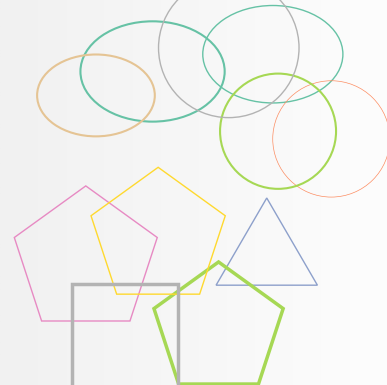[{"shape": "oval", "thickness": 1, "radius": 0.9, "center": [0.704, 0.859]}, {"shape": "oval", "thickness": 1.5, "radius": 0.93, "center": [0.394, 0.814]}, {"shape": "circle", "thickness": 0.5, "radius": 0.76, "center": [0.855, 0.639]}, {"shape": "triangle", "thickness": 1, "radius": 0.75, "center": [0.688, 0.335]}, {"shape": "pentagon", "thickness": 1, "radius": 0.97, "center": [0.221, 0.323]}, {"shape": "circle", "thickness": 1.5, "radius": 0.75, "center": [0.718, 0.659]}, {"shape": "pentagon", "thickness": 2.5, "radius": 0.88, "center": [0.564, 0.144]}, {"shape": "pentagon", "thickness": 1, "radius": 0.91, "center": [0.408, 0.383]}, {"shape": "oval", "thickness": 1.5, "radius": 0.76, "center": [0.248, 0.752]}, {"shape": "square", "thickness": 2.5, "radius": 0.68, "center": [0.323, 0.125]}, {"shape": "circle", "thickness": 1, "radius": 0.91, "center": [0.59, 0.876]}]